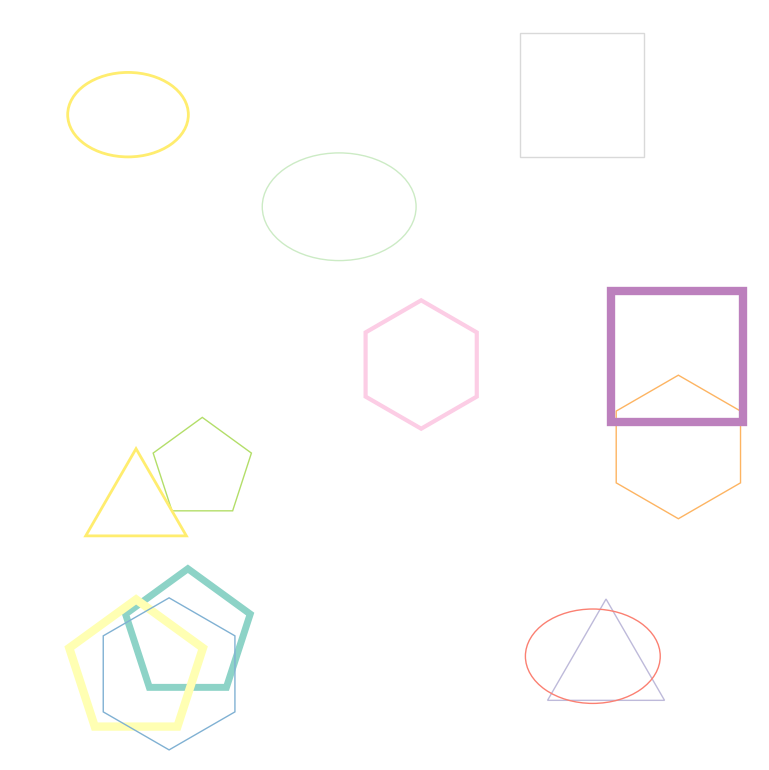[{"shape": "pentagon", "thickness": 2.5, "radius": 0.43, "center": [0.244, 0.176]}, {"shape": "pentagon", "thickness": 3, "radius": 0.46, "center": [0.177, 0.13]}, {"shape": "triangle", "thickness": 0.5, "radius": 0.44, "center": [0.787, 0.134]}, {"shape": "oval", "thickness": 0.5, "radius": 0.44, "center": [0.77, 0.148]}, {"shape": "hexagon", "thickness": 0.5, "radius": 0.49, "center": [0.22, 0.125]}, {"shape": "hexagon", "thickness": 0.5, "radius": 0.47, "center": [0.881, 0.42]}, {"shape": "pentagon", "thickness": 0.5, "radius": 0.34, "center": [0.263, 0.391]}, {"shape": "hexagon", "thickness": 1.5, "radius": 0.42, "center": [0.547, 0.527]}, {"shape": "square", "thickness": 0.5, "radius": 0.4, "center": [0.756, 0.876]}, {"shape": "square", "thickness": 3, "radius": 0.43, "center": [0.88, 0.537]}, {"shape": "oval", "thickness": 0.5, "radius": 0.5, "center": [0.44, 0.731]}, {"shape": "oval", "thickness": 1, "radius": 0.39, "center": [0.166, 0.851]}, {"shape": "triangle", "thickness": 1, "radius": 0.38, "center": [0.177, 0.342]}]